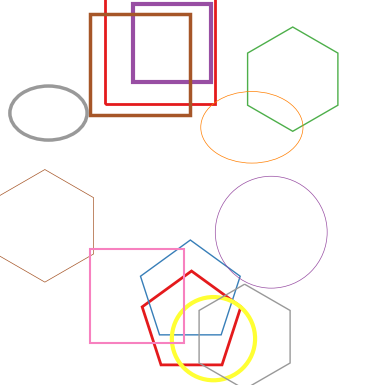[{"shape": "square", "thickness": 2, "radius": 0.71, "center": [0.415, 0.872]}, {"shape": "pentagon", "thickness": 2, "radius": 0.67, "center": [0.497, 0.161]}, {"shape": "pentagon", "thickness": 1, "radius": 0.68, "center": [0.494, 0.24]}, {"shape": "hexagon", "thickness": 1, "radius": 0.68, "center": [0.76, 0.794]}, {"shape": "circle", "thickness": 0.5, "radius": 0.73, "center": [0.705, 0.397]}, {"shape": "square", "thickness": 3, "radius": 0.51, "center": [0.446, 0.889]}, {"shape": "oval", "thickness": 0.5, "radius": 0.66, "center": [0.654, 0.669]}, {"shape": "circle", "thickness": 3, "radius": 0.54, "center": [0.554, 0.12]}, {"shape": "hexagon", "thickness": 0.5, "radius": 0.73, "center": [0.116, 0.413]}, {"shape": "square", "thickness": 2.5, "radius": 0.65, "center": [0.364, 0.832]}, {"shape": "square", "thickness": 1.5, "radius": 0.61, "center": [0.356, 0.232]}, {"shape": "hexagon", "thickness": 1, "radius": 0.68, "center": [0.635, 0.125]}, {"shape": "oval", "thickness": 2.5, "radius": 0.5, "center": [0.126, 0.706]}]